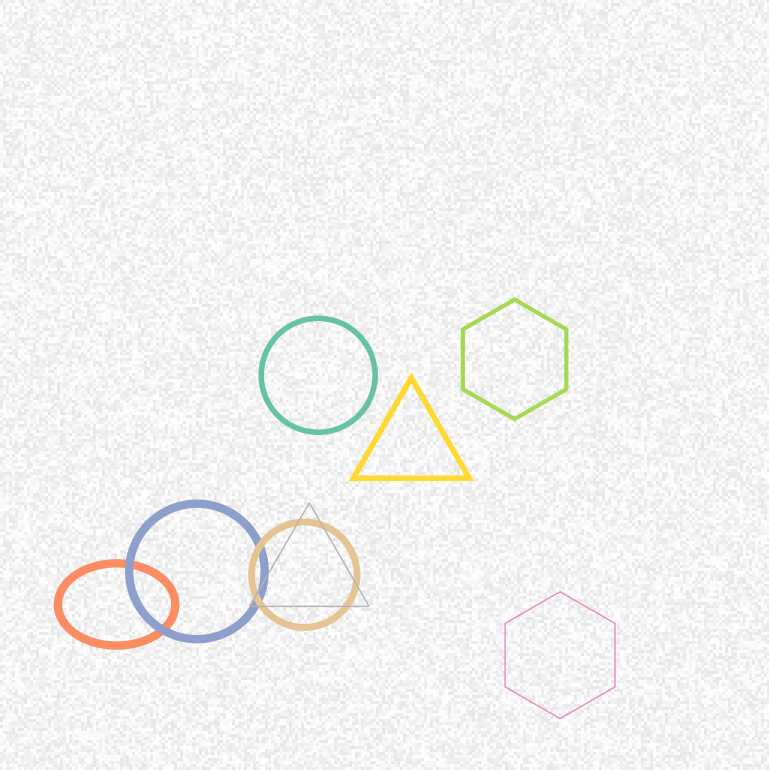[{"shape": "circle", "thickness": 2, "radius": 0.37, "center": [0.413, 0.513]}, {"shape": "oval", "thickness": 3, "radius": 0.38, "center": [0.151, 0.215]}, {"shape": "circle", "thickness": 3, "radius": 0.44, "center": [0.256, 0.258]}, {"shape": "hexagon", "thickness": 0.5, "radius": 0.41, "center": [0.727, 0.149]}, {"shape": "hexagon", "thickness": 1.5, "radius": 0.39, "center": [0.668, 0.533]}, {"shape": "triangle", "thickness": 2, "radius": 0.43, "center": [0.534, 0.422]}, {"shape": "circle", "thickness": 2.5, "radius": 0.34, "center": [0.395, 0.254]}, {"shape": "triangle", "thickness": 0.5, "radius": 0.45, "center": [0.402, 0.257]}]